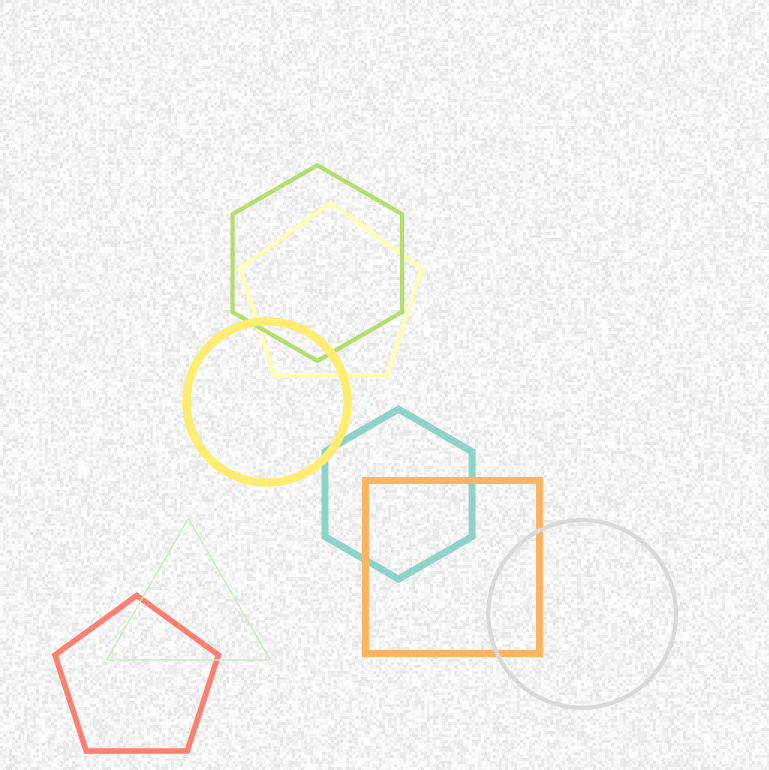[{"shape": "hexagon", "thickness": 2.5, "radius": 0.55, "center": [0.518, 0.358]}, {"shape": "pentagon", "thickness": 1.5, "radius": 0.62, "center": [0.43, 0.613]}, {"shape": "pentagon", "thickness": 2, "radius": 0.56, "center": [0.178, 0.115]}, {"shape": "square", "thickness": 2.5, "radius": 0.56, "center": [0.587, 0.264]}, {"shape": "hexagon", "thickness": 1.5, "radius": 0.64, "center": [0.412, 0.658]}, {"shape": "circle", "thickness": 1.5, "radius": 0.61, "center": [0.756, 0.203]}, {"shape": "triangle", "thickness": 0.5, "radius": 0.61, "center": [0.245, 0.204]}, {"shape": "circle", "thickness": 3, "radius": 0.52, "center": [0.347, 0.478]}]